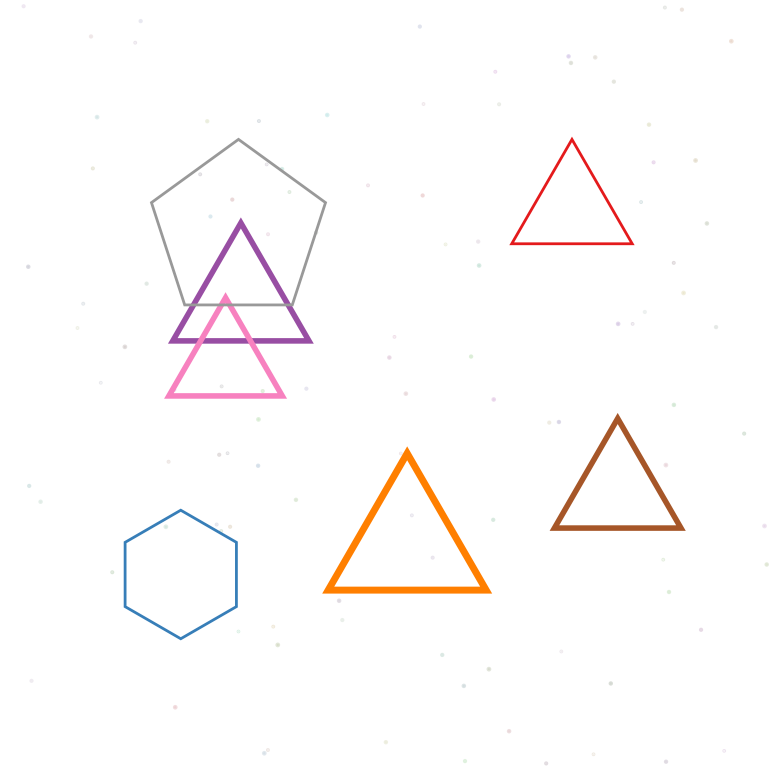[{"shape": "triangle", "thickness": 1, "radius": 0.45, "center": [0.743, 0.729]}, {"shape": "hexagon", "thickness": 1, "radius": 0.42, "center": [0.235, 0.254]}, {"shape": "triangle", "thickness": 2, "radius": 0.51, "center": [0.313, 0.608]}, {"shape": "triangle", "thickness": 2.5, "radius": 0.59, "center": [0.529, 0.293]}, {"shape": "triangle", "thickness": 2, "radius": 0.47, "center": [0.802, 0.362]}, {"shape": "triangle", "thickness": 2, "radius": 0.43, "center": [0.293, 0.528]}, {"shape": "pentagon", "thickness": 1, "radius": 0.59, "center": [0.31, 0.7]}]